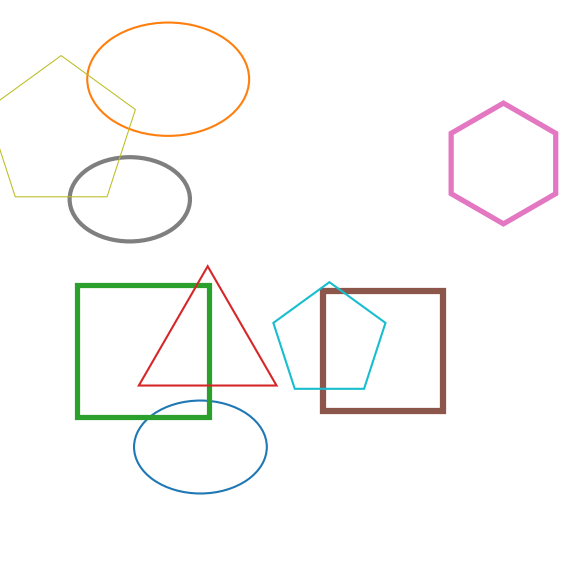[{"shape": "oval", "thickness": 1, "radius": 0.57, "center": [0.347, 0.225]}, {"shape": "oval", "thickness": 1, "radius": 0.7, "center": [0.291, 0.862]}, {"shape": "square", "thickness": 2.5, "radius": 0.57, "center": [0.248, 0.391]}, {"shape": "triangle", "thickness": 1, "radius": 0.69, "center": [0.36, 0.4]}, {"shape": "square", "thickness": 3, "radius": 0.52, "center": [0.664, 0.391]}, {"shape": "hexagon", "thickness": 2.5, "radius": 0.52, "center": [0.872, 0.716]}, {"shape": "oval", "thickness": 2, "radius": 0.52, "center": [0.225, 0.654]}, {"shape": "pentagon", "thickness": 0.5, "radius": 0.68, "center": [0.106, 0.768]}, {"shape": "pentagon", "thickness": 1, "radius": 0.51, "center": [0.57, 0.408]}]